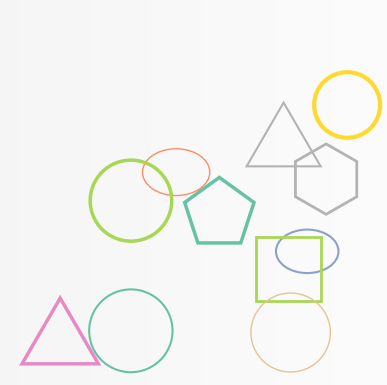[{"shape": "circle", "thickness": 1.5, "radius": 0.54, "center": [0.338, 0.141]}, {"shape": "pentagon", "thickness": 2.5, "radius": 0.47, "center": [0.566, 0.445]}, {"shape": "oval", "thickness": 1, "radius": 0.43, "center": [0.455, 0.553]}, {"shape": "oval", "thickness": 1.5, "radius": 0.4, "center": [0.793, 0.347]}, {"shape": "triangle", "thickness": 2.5, "radius": 0.57, "center": [0.155, 0.112]}, {"shape": "square", "thickness": 2, "radius": 0.42, "center": [0.745, 0.301]}, {"shape": "circle", "thickness": 2.5, "radius": 0.53, "center": [0.338, 0.479]}, {"shape": "circle", "thickness": 3, "radius": 0.43, "center": [0.896, 0.727]}, {"shape": "circle", "thickness": 1, "radius": 0.51, "center": [0.75, 0.136]}, {"shape": "hexagon", "thickness": 2, "radius": 0.46, "center": [0.842, 0.535]}, {"shape": "triangle", "thickness": 1.5, "radius": 0.55, "center": [0.732, 0.623]}]